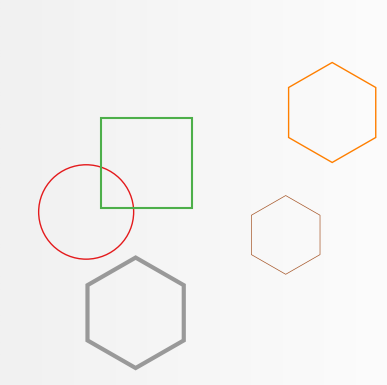[{"shape": "circle", "thickness": 1, "radius": 0.61, "center": [0.222, 0.449]}, {"shape": "square", "thickness": 1.5, "radius": 0.58, "center": [0.377, 0.577]}, {"shape": "hexagon", "thickness": 1, "radius": 0.65, "center": [0.857, 0.708]}, {"shape": "hexagon", "thickness": 0.5, "radius": 0.51, "center": [0.737, 0.39]}, {"shape": "hexagon", "thickness": 3, "radius": 0.72, "center": [0.35, 0.188]}]